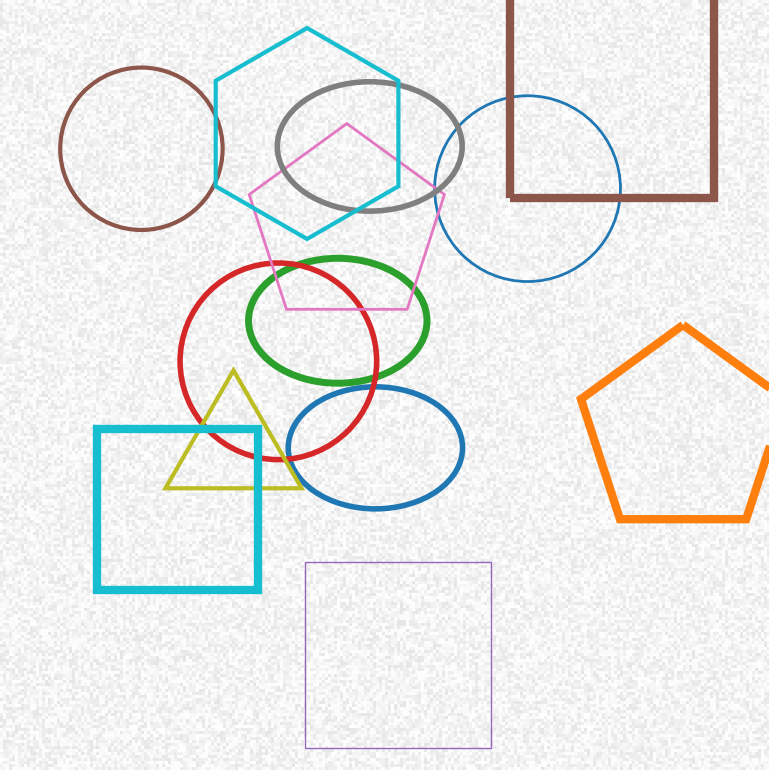[{"shape": "oval", "thickness": 2, "radius": 0.57, "center": [0.488, 0.418]}, {"shape": "circle", "thickness": 1, "radius": 0.6, "center": [0.685, 0.755]}, {"shape": "pentagon", "thickness": 3, "radius": 0.7, "center": [0.887, 0.439]}, {"shape": "oval", "thickness": 2.5, "radius": 0.58, "center": [0.439, 0.583]}, {"shape": "circle", "thickness": 2, "radius": 0.64, "center": [0.362, 0.531]}, {"shape": "square", "thickness": 0.5, "radius": 0.61, "center": [0.517, 0.149]}, {"shape": "square", "thickness": 3, "radius": 0.66, "center": [0.795, 0.875]}, {"shape": "circle", "thickness": 1.5, "radius": 0.53, "center": [0.184, 0.807]}, {"shape": "pentagon", "thickness": 1, "radius": 0.67, "center": [0.45, 0.706]}, {"shape": "oval", "thickness": 2, "radius": 0.6, "center": [0.48, 0.81]}, {"shape": "triangle", "thickness": 1.5, "radius": 0.51, "center": [0.303, 0.417]}, {"shape": "hexagon", "thickness": 1.5, "radius": 0.68, "center": [0.399, 0.827]}, {"shape": "square", "thickness": 3, "radius": 0.52, "center": [0.23, 0.338]}]